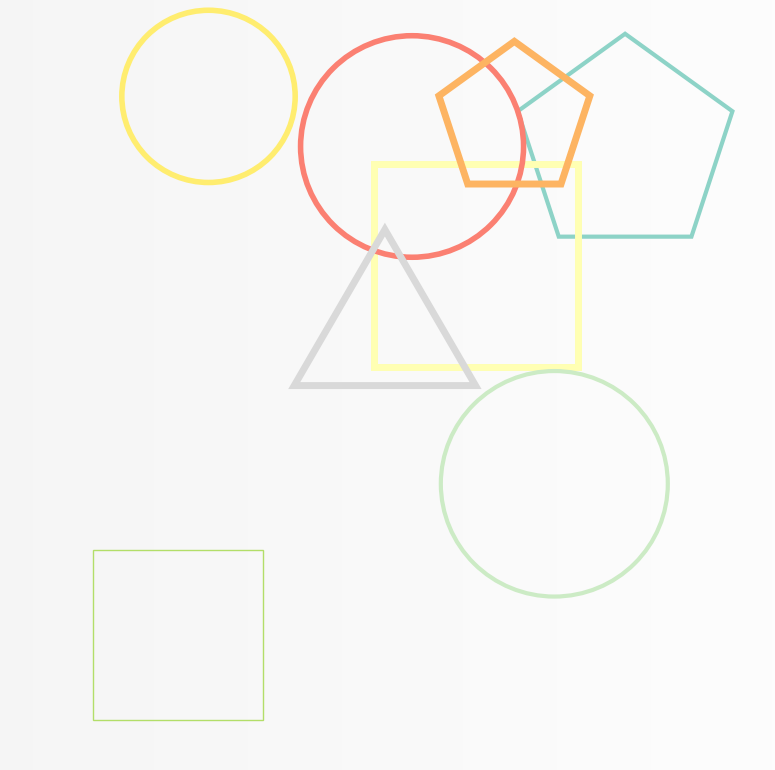[{"shape": "pentagon", "thickness": 1.5, "radius": 0.73, "center": [0.807, 0.81]}, {"shape": "square", "thickness": 2.5, "radius": 0.66, "center": [0.614, 0.656]}, {"shape": "circle", "thickness": 2, "radius": 0.72, "center": [0.532, 0.81]}, {"shape": "pentagon", "thickness": 2.5, "radius": 0.51, "center": [0.664, 0.844]}, {"shape": "square", "thickness": 0.5, "radius": 0.55, "center": [0.23, 0.175]}, {"shape": "triangle", "thickness": 2.5, "radius": 0.68, "center": [0.497, 0.567]}, {"shape": "circle", "thickness": 1.5, "radius": 0.73, "center": [0.715, 0.372]}, {"shape": "circle", "thickness": 2, "radius": 0.56, "center": [0.269, 0.875]}]